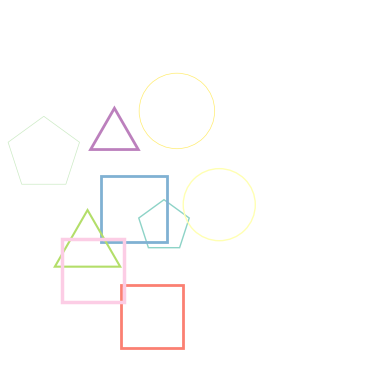[{"shape": "pentagon", "thickness": 1, "radius": 0.34, "center": [0.426, 0.412]}, {"shape": "circle", "thickness": 1, "radius": 0.47, "center": [0.57, 0.468]}, {"shape": "square", "thickness": 2, "radius": 0.41, "center": [0.395, 0.178]}, {"shape": "square", "thickness": 2, "radius": 0.43, "center": [0.347, 0.457]}, {"shape": "triangle", "thickness": 1.5, "radius": 0.49, "center": [0.227, 0.356]}, {"shape": "square", "thickness": 2.5, "radius": 0.41, "center": [0.242, 0.298]}, {"shape": "triangle", "thickness": 2, "radius": 0.36, "center": [0.297, 0.647]}, {"shape": "pentagon", "thickness": 0.5, "radius": 0.49, "center": [0.114, 0.6]}, {"shape": "circle", "thickness": 0.5, "radius": 0.49, "center": [0.459, 0.712]}]